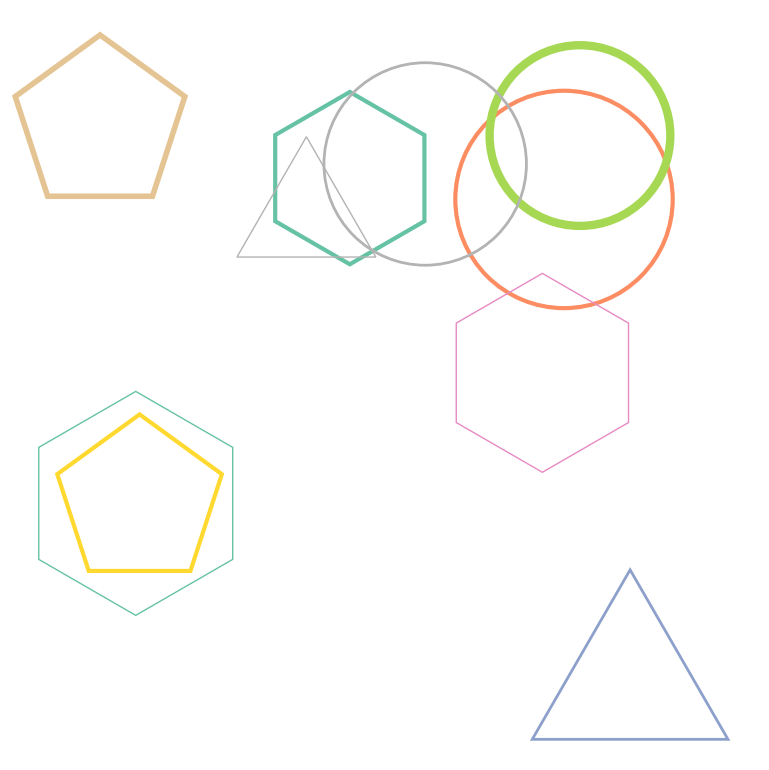[{"shape": "hexagon", "thickness": 1.5, "radius": 0.56, "center": [0.454, 0.769]}, {"shape": "hexagon", "thickness": 0.5, "radius": 0.73, "center": [0.176, 0.346]}, {"shape": "circle", "thickness": 1.5, "radius": 0.71, "center": [0.732, 0.741]}, {"shape": "triangle", "thickness": 1, "radius": 0.73, "center": [0.818, 0.113]}, {"shape": "hexagon", "thickness": 0.5, "radius": 0.65, "center": [0.704, 0.516]}, {"shape": "circle", "thickness": 3, "radius": 0.59, "center": [0.753, 0.824]}, {"shape": "pentagon", "thickness": 1.5, "radius": 0.56, "center": [0.181, 0.349]}, {"shape": "pentagon", "thickness": 2, "radius": 0.58, "center": [0.13, 0.839]}, {"shape": "triangle", "thickness": 0.5, "radius": 0.52, "center": [0.398, 0.718]}, {"shape": "circle", "thickness": 1, "radius": 0.66, "center": [0.552, 0.787]}]